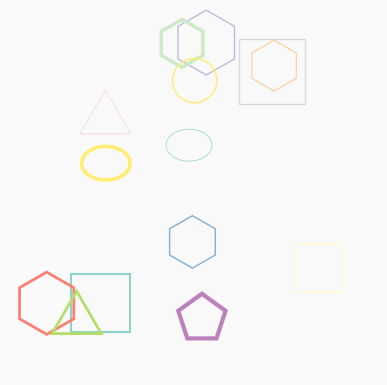[{"shape": "oval", "thickness": 0.5, "radius": 0.3, "center": [0.488, 0.623]}, {"shape": "square", "thickness": 1.5, "radius": 0.38, "center": [0.259, 0.213]}, {"shape": "square", "thickness": 0.5, "radius": 0.31, "center": [0.821, 0.303]}, {"shape": "hexagon", "thickness": 1, "radius": 0.42, "center": [0.532, 0.889]}, {"shape": "hexagon", "thickness": 2, "radius": 0.4, "center": [0.12, 0.212]}, {"shape": "hexagon", "thickness": 1, "radius": 0.34, "center": [0.497, 0.372]}, {"shape": "hexagon", "thickness": 0.5, "radius": 0.33, "center": [0.707, 0.83]}, {"shape": "triangle", "thickness": 2, "radius": 0.37, "center": [0.198, 0.17]}, {"shape": "triangle", "thickness": 0.5, "radius": 0.38, "center": [0.272, 0.69]}, {"shape": "square", "thickness": 1, "radius": 0.42, "center": [0.701, 0.814]}, {"shape": "pentagon", "thickness": 3, "radius": 0.32, "center": [0.521, 0.173]}, {"shape": "hexagon", "thickness": 2.5, "radius": 0.31, "center": [0.47, 0.887]}, {"shape": "circle", "thickness": 1, "radius": 0.29, "center": [0.502, 0.791]}, {"shape": "oval", "thickness": 2.5, "radius": 0.31, "center": [0.273, 0.576]}]